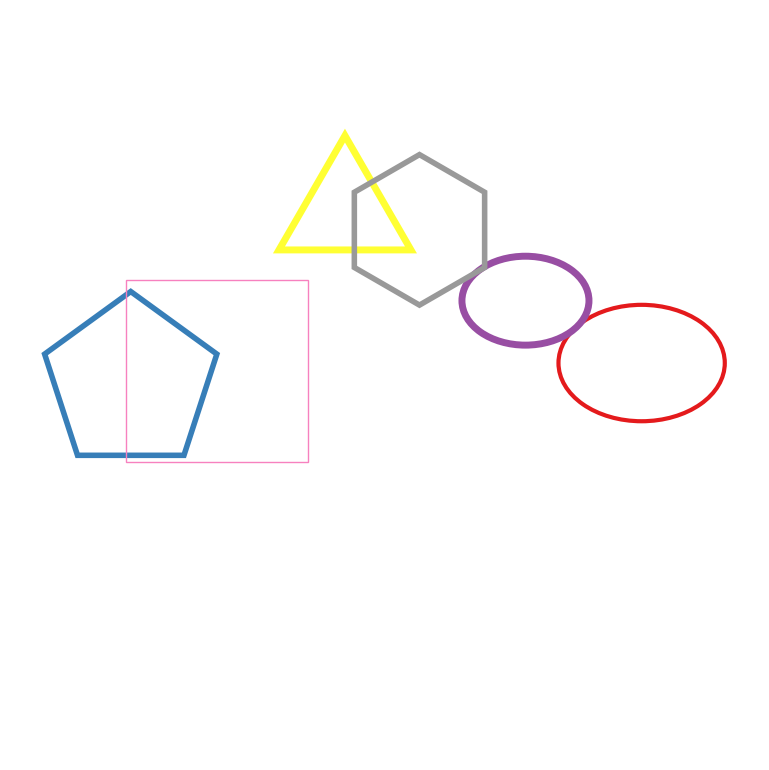[{"shape": "oval", "thickness": 1.5, "radius": 0.54, "center": [0.833, 0.529]}, {"shape": "pentagon", "thickness": 2, "radius": 0.59, "center": [0.17, 0.504]}, {"shape": "oval", "thickness": 2.5, "radius": 0.41, "center": [0.682, 0.61]}, {"shape": "triangle", "thickness": 2.5, "radius": 0.49, "center": [0.448, 0.725]}, {"shape": "square", "thickness": 0.5, "radius": 0.59, "center": [0.281, 0.518]}, {"shape": "hexagon", "thickness": 2, "radius": 0.49, "center": [0.545, 0.701]}]